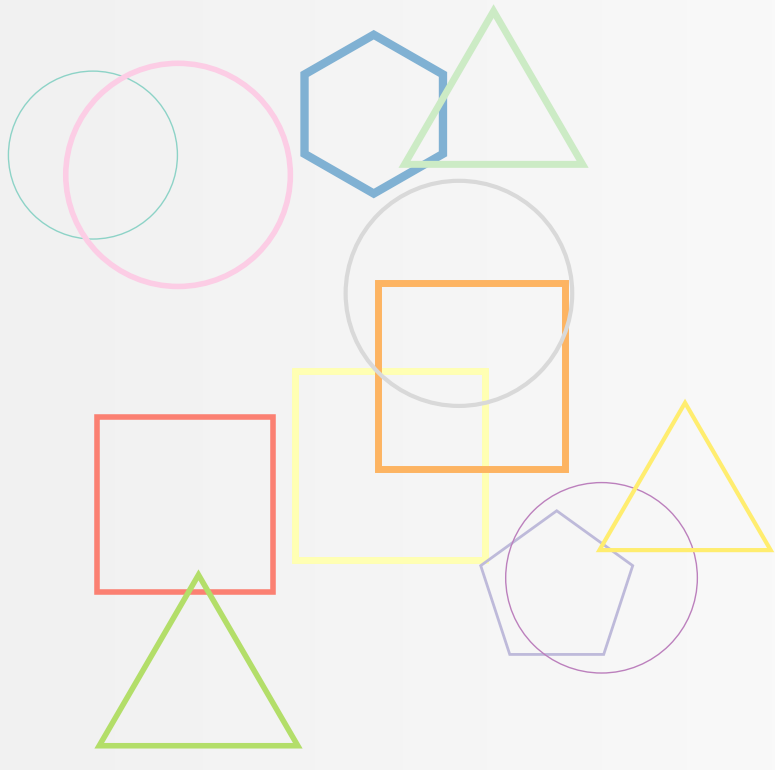[{"shape": "circle", "thickness": 0.5, "radius": 0.55, "center": [0.12, 0.799]}, {"shape": "square", "thickness": 2.5, "radius": 0.61, "center": [0.503, 0.395]}, {"shape": "pentagon", "thickness": 1, "radius": 0.52, "center": [0.718, 0.234]}, {"shape": "square", "thickness": 2, "radius": 0.57, "center": [0.239, 0.345]}, {"shape": "hexagon", "thickness": 3, "radius": 0.52, "center": [0.482, 0.852]}, {"shape": "square", "thickness": 2.5, "radius": 0.6, "center": [0.609, 0.512]}, {"shape": "triangle", "thickness": 2, "radius": 0.74, "center": [0.256, 0.105]}, {"shape": "circle", "thickness": 2, "radius": 0.72, "center": [0.23, 0.773]}, {"shape": "circle", "thickness": 1.5, "radius": 0.73, "center": [0.592, 0.619]}, {"shape": "circle", "thickness": 0.5, "radius": 0.62, "center": [0.776, 0.25]}, {"shape": "triangle", "thickness": 2.5, "radius": 0.66, "center": [0.637, 0.853]}, {"shape": "triangle", "thickness": 1.5, "radius": 0.64, "center": [0.884, 0.349]}]